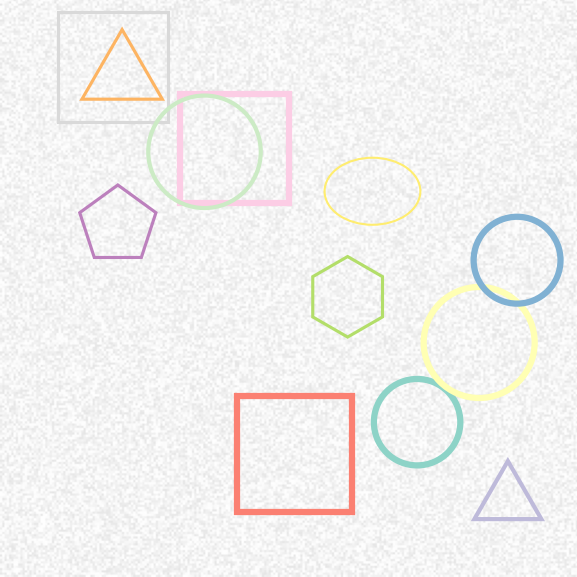[{"shape": "circle", "thickness": 3, "radius": 0.37, "center": [0.722, 0.268]}, {"shape": "circle", "thickness": 3, "radius": 0.48, "center": [0.83, 0.406]}, {"shape": "triangle", "thickness": 2, "radius": 0.34, "center": [0.879, 0.134]}, {"shape": "square", "thickness": 3, "radius": 0.5, "center": [0.51, 0.213]}, {"shape": "circle", "thickness": 3, "radius": 0.38, "center": [0.895, 0.549]}, {"shape": "triangle", "thickness": 1.5, "radius": 0.4, "center": [0.211, 0.868]}, {"shape": "hexagon", "thickness": 1.5, "radius": 0.35, "center": [0.602, 0.485]}, {"shape": "square", "thickness": 3, "radius": 0.47, "center": [0.407, 0.742]}, {"shape": "square", "thickness": 1.5, "radius": 0.48, "center": [0.195, 0.883]}, {"shape": "pentagon", "thickness": 1.5, "radius": 0.35, "center": [0.204, 0.609]}, {"shape": "circle", "thickness": 2, "radius": 0.49, "center": [0.354, 0.736]}, {"shape": "oval", "thickness": 1, "radius": 0.41, "center": [0.645, 0.668]}]